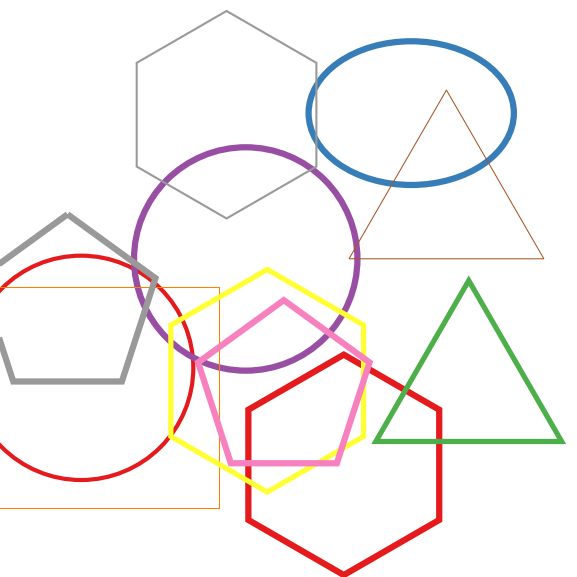[{"shape": "circle", "thickness": 2, "radius": 0.97, "center": [0.14, 0.362]}, {"shape": "hexagon", "thickness": 3, "radius": 0.95, "center": [0.595, 0.194]}, {"shape": "oval", "thickness": 3, "radius": 0.89, "center": [0.712, 0.803]}, {"shape": "triangle", "thickness": 2.5, "radius": 0.93, "center": [0.812, 0.328]}, {"shape": "circle", "thickness": 3, "radius": 0.97, "center": [0.426, 0.551]}, {"shape": "square", "thickness": 0.5, "radius": 0.96, "center": [0.188, 0.31]}, {"shape": "hexagon", "thickness": 2.5, "radius": 0.96, "center": [0.463, 0.34]}, {"shape": "triangle", "thickness": 0.5, "radius": 0.97, "center": [0.773, 0.648]}, {"shape": "pentagon", "thickness": 3, "radius": 0.78, "center": [0.491, 0.323]}, {"shape": "hexagon", "thickness": 1, "radius": 0.9, "center": [0.392, 0.8]}, {"shape": "pentagon", "thickness": 3, "radius": 0.8, "center": [0.117, 0.468]}]